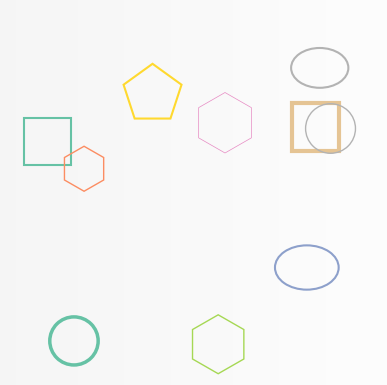[{"shape": "circle", "thickness": 2.5, "radius": 0.31, "center": [0.191, 0.114]}, {"shape": "square", "thickness": 1.5, "radius": 0.3, "center": [0.123, 0.633]}, {"shape": "hexagon", "thickness": 1, "radius": 0.29, "center": [0.217, 0.562]}, {"shape": "oval", "thickness": 1.5, "radius": 0.41, "center": [0.792, 0.305]}, {"shape": "hexagon", "thickness": 0.5, "radius": 0.39, "center": [0.581, 0.681]}, {"shape": "hexagon", "thickness": 1, "radius": 0.38, "center": [0.563, 0.106]}, {"shape": "pentagon", "thickness": 1.5, "radius": 0.39, "center": [0.394, 0.756]}, {"shape": "square", "thickness": 3, "radius": 0.31, "center": [0.815, 0.67]}, {"shape": "oval", "thickness": 1.5, "radius": 0.37, "center": [0.825, 0.824]}, {"shape": "circle", "thickness": 1, "radius": 0.32, "center": [0.853, 0.666]}]